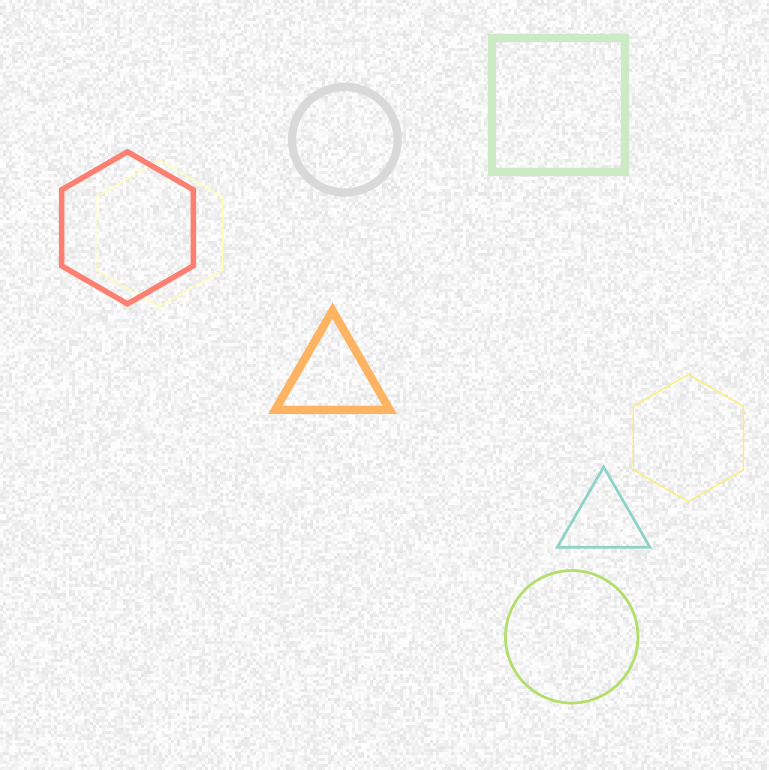[{"shape": "triangle", "thickness": 1, "radius": 0.35, "center": [0.784, 0.324]}, {"shape": "hexagon", "thickness": 0.5, "radius": 0.48, "center": [0.207, 0.697]}, {"shape": "hexagon", "thickness": 2, "radius": 0.49, "center": [0.166, 0.704]}, {"shape": "triangle", "thickness": 3, "radius": 0.43, "center": [0.432, 0.511]}, {"shape": "circle", "thickness": 1, "radius": 0.43, "center": [0.742, 0.173]}, {"shape": "circle", "thickness": 3, "radius": 0.34, "center": [0.448, 0.819]}, {"shape": "square", "thickness": 3, "radius": 0.43, "center": [0.725, 0.864]}, {"shape": "hexagon", "thickness": 0.5, "radius": 0.41, "center": [0.894, 0.431]}]